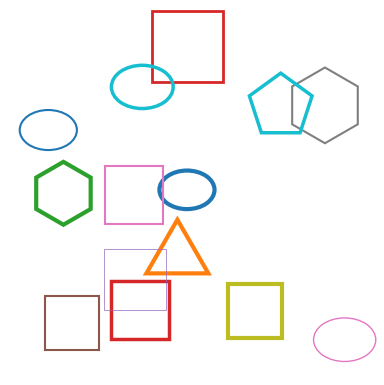[{"shape": "oval", "thickness": 1.5, "radius": 0.37, "center": [0.125, 0.662]}, {"shape": "oval", "thickness": 3, "radius": 0.36, "center": [0.486, 0.507]}, {"shape": "triangle", "thickness": 3, "radius": 0.46, "center": [0.461, 0.336]}, {"shape": "hexagon", "thickness": 3, "radius": 0.41, "center": [0.165, 0.498]}, {"shape": "square", "thickness": 2, "radius": 0.46, "center": [0.487, 0.879]}, {"shape": "square", "thickness": 2.5, "radius": 0.38, "center": [0.363, 0.194]}, {"shape": "square", "thickness": 0.5, "radius": 0.4, "center": [0.351, 0.274]}, {"shape": "square", "thickness": 1.5, "radius": 0.35, "center": [0.187, 0.162]}, {"shape": "oval", "thickness": 1, "radius": 0.4, "center": [0.895, 0.118]}, {"shape": "square", "thickness": 1.5, "radius": 0.38, "center": [0.348, 0.493]}, {"shape": "hexagon", "thickness": 1.5, "radius": 0.49, "center": [0.844, 0.726]}, {"shape": "square", "thickness": 3, "radius": 0.35, "center": [0.662, 0.193]}, {"shape": "oval", "thickness": 2.5, "radius": 0.4, "center": [0.37, 0.774]}, {"shape": "pentagon", "thickness": 2.5, "radius": 0.43, "center": [0.729, 0.724]}]